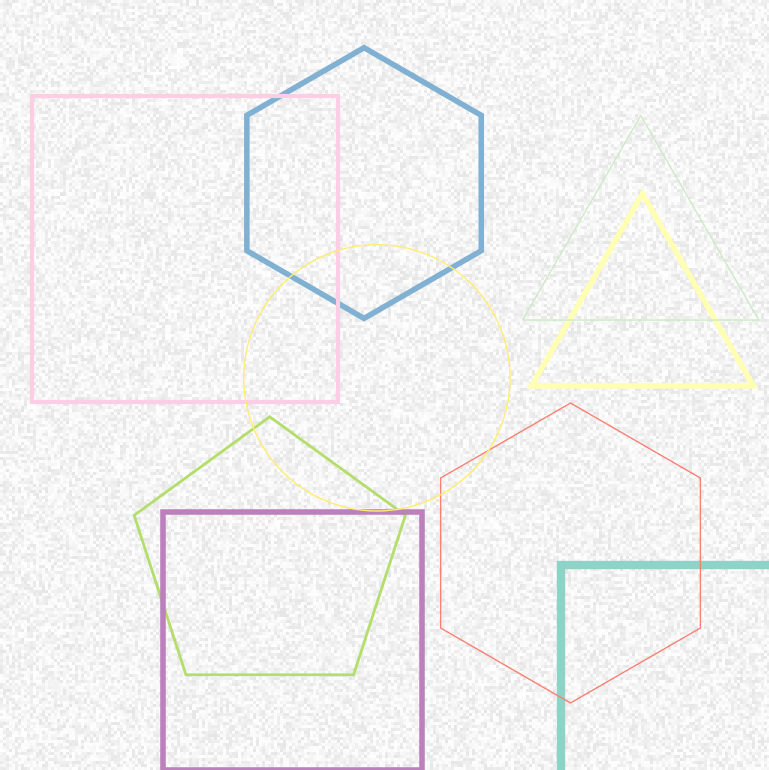[{"shape": "square", "thickness": 3, "radius": 0.78, "center": [0.883, 0.11]}, {"shape": "triangle", "thickness": 2, "radius": 0.83, "center": [0.834, 0.582]}, {"shape": "hexagon", "thickness": 0.5, "radius": 0.97, "center": [0.741, 0.282]}, {"shape": "hexagon", "thickness": 2, "radius": 0.88, "center": [0.473, 0.762]}, {"shape": "pentagon", "thickness": 1, "radius": 0.93, "center": [0.35, 0.274]}, {"shape": "square", "thickness": 1.5, "radius": 0.99, "center": [0.24, 0.677]}, {"shape": "square", "thickness": 2, "radius": 0.84, "center": [0.38, 0.167]}, {"shape": "triangle", "thickness": 0.5, "radius": 0.89, "center": [0.832, 0.673]}, {"shape": "circle", "thickness": 0.5, "radius": 0.86, "center": [0.489, 0.509]}]